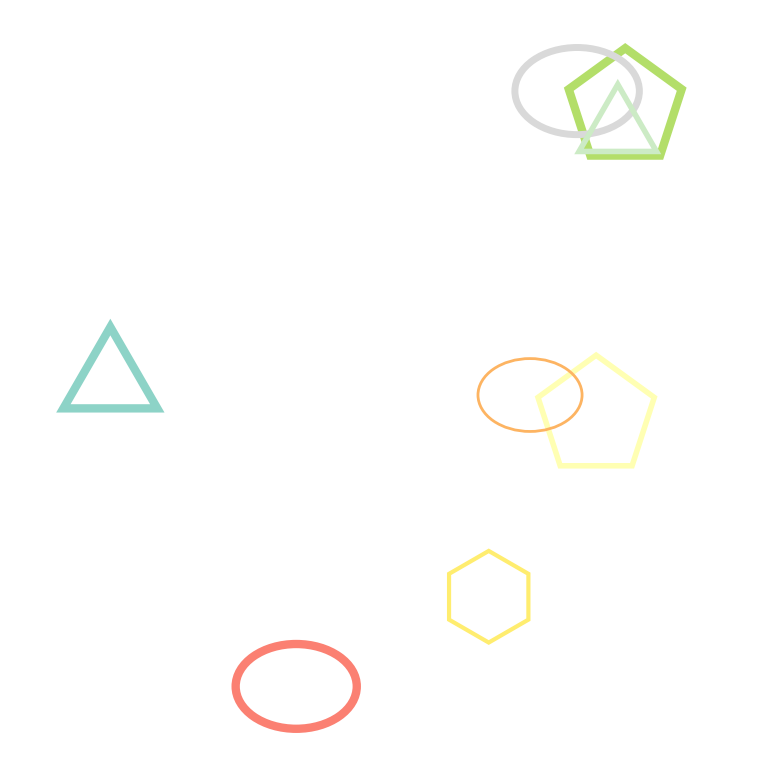[{"shape": "triangle", "thickness": 3, "radius": 0.35, "center": [0.143, 0.505]}, {"shape": "pentagon", "thickness": 2, "radius": 0.4, "center": [0.774, 0.459]}, {"shape": "oval", "thickness": 3, "radius": 0.39, "center": [0.385, 0.109]}, {"shape": "oval", "thickness": 1, "radius": 0.34, "center": [0.688, 0.487]}, {"shape": "pentagon", "thickness": 3, "radius": 0.39, "center": [0.812, 0.86]}, {"shape": "oval", "thickness": 2.5, "radius": 0.4, "center": [0.75, 0.882]}, {"shape": "triangle", "thickness": 2, "radius": 0.29, "center": [0.802, 0.832]}, {"shape": "hexagon", "thickness": 1.5, "radius": 0.3, "center": [0.635, 0.225]}]